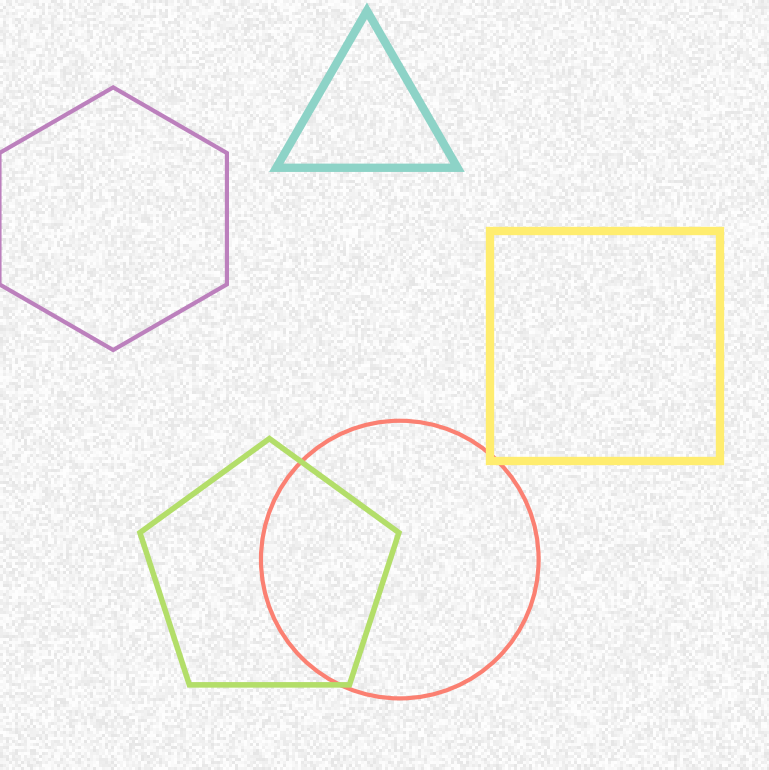[{"shape": "triangle", "thickness": 3, "radius": 0.68, "center": [0.477, 0.85]}, {"shape": "circle", "thickness": 1.5, "radius": 0.9, "center": [0.519, 0.273]}, {"shape": "pentagon", "thickness": 2, "radius": 0.88, "center": [0.35, 0.254]}, {"shape": "hexagon", "thickness": 1.5, "radius": 0.85, "center": [0.147, 0.716]}, {"shape": "square", "thickness": 3, "radius": 0.75, "center": [0.785, 0.551]}]